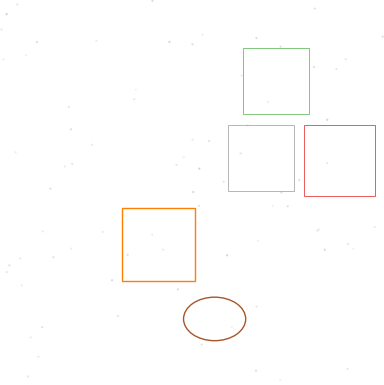[{"shape": "square", "thickness": 0.5, "radius": 0.46, "center": [0.881, 0.582]}, {"shape": "square", "thickness": 0.5, "radius": 0.43, "center": [0.716, 0.789]}, {"shape": "square", "thickness": 1, "radius": 0.48, "center": [0.412, 0.365]}, {"shape": "oval", "thickness": 1, "radius": 0.4, "center": [0.557, 0.172]}, {"shape": "square", "thickness": 0.5, "radius": 0.43, "center": [0.677, 0.589]}]